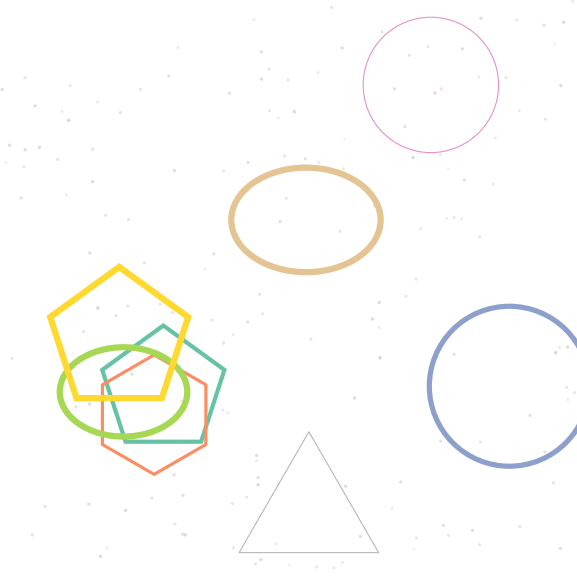[{"shape": "pentagon", "thickness": 2, "radius": 0.56, "center": [0.283, 0.324]}, {"shape": "hexagon", "thickness": 1.5, "radius": 0.52, "center": [0.267, 0.281]}, {"shape": "circle", "thickness": 2.5, "radius": 0.69, "center": [0.882, 0.33]}, {"shape": "circle", "thickness": 0.5, "radius": 0.59, "center": [0.746, 0.852]}, {"shape": "oval", "thickness": 3, "radius": 0.55, "center": [0.214, 0.321]}, {"shape": "pentagon", "thickness": 3, "radius": 0.63, "center": [0.206, 0.411]}, {"shape": "oval", "thickness": 3, "radius": 0.65, "center": [0.53, 0.618]}, {"shape": "triangle", "thickness": 0.5, "radius": 0.7, "center": [0.535, 0.112]}]